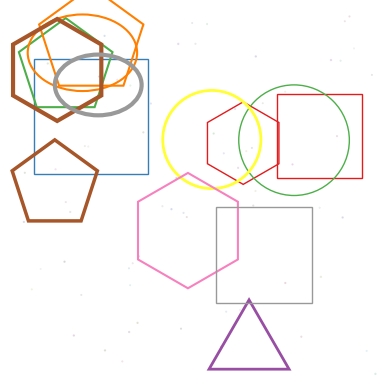[{"shape": "square", "thickness": 1, "radius": 0.55, "center": [0.83, 0.646]}, {"shape": "hexagon", "thickness": 1, "radius": 0.54, "center": [0.632, 0.628]}, {"shape": "square", "thickness": 1, "radius": 0.74, "center": [0.237, 0.698]}, {"shape": "circle", "thickness": 1, "radius": 0.72, "center": [0.764, 0.636]}, {"shape": "pentagon", "thickness": 1.5, "radius": 0.64, "center": [0.171, 0.825]}, {"shape": "triangle", "thickness": 2, "radius": 0.6, "center": [0.647, 0.101]}, {"shape": "pentagon", "thickness": 1.5, "radius": 0.71, "center": [0.237, 0.893]}, {"shape": "oval", "thickness": 1.5, "radius": 0.71, "center": [0.214, 0.863]}, {"shape": "circle", "thickness": 2, "radius": 0.64, "center": [0.55, 0.638]}, {"shape": "hexagon", "thickness": 3, "radius": 0.66, "center": [0.149, 0.818]}, {"shape": "pentagon", "thickness": 2.5, "radius": 0.58, "center": [0.142, 0.52]}, {"shape": "hexagon", "thickness": 1.5, "radius": 0.75, "center": [0.488, 0.401]}, {"shape": "square", "thickness": 1, "radius": 0.62, "center": [0.685, 0.337]}, {"shape": "oval", "thickness": 3, "radius": 0.56, "center": [0.255, 0.779]}]